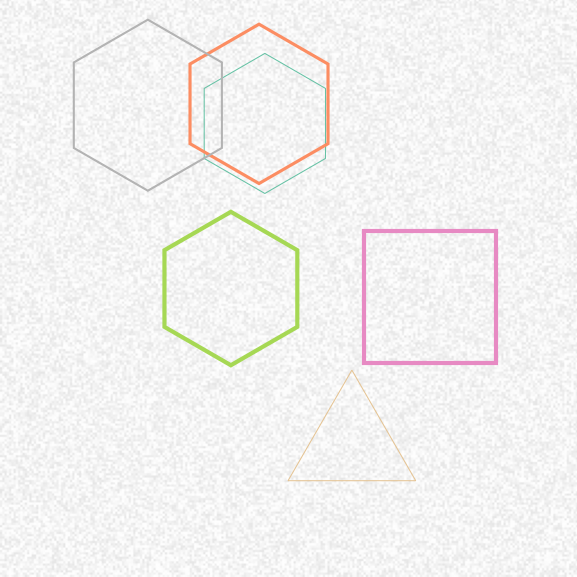[{"shape": "hexagon", "thickness": 0.5, "radius": 0.61, "center": [0.459, 0.785]}, {"shape": "hexagon", "thickness": 1.5, "radius": 0.69, "center": [0.449, 0.819]}, {"shape": "square", "thickness": 2, "radius": 0.57, "center": [0.745, 0.485]}, {"shape": "hexagon", "thickness": 2, "radius": 0.66, "center": [0.4, 0.5]}, {"shape": "triangle", "thickness": 0.5, "radius": 0.64, "center": [0.609, 0.231]}, {"shape": "hexagon", "thickness": 1, "radius": 0.74, "center": [0.256, 0.817]}]